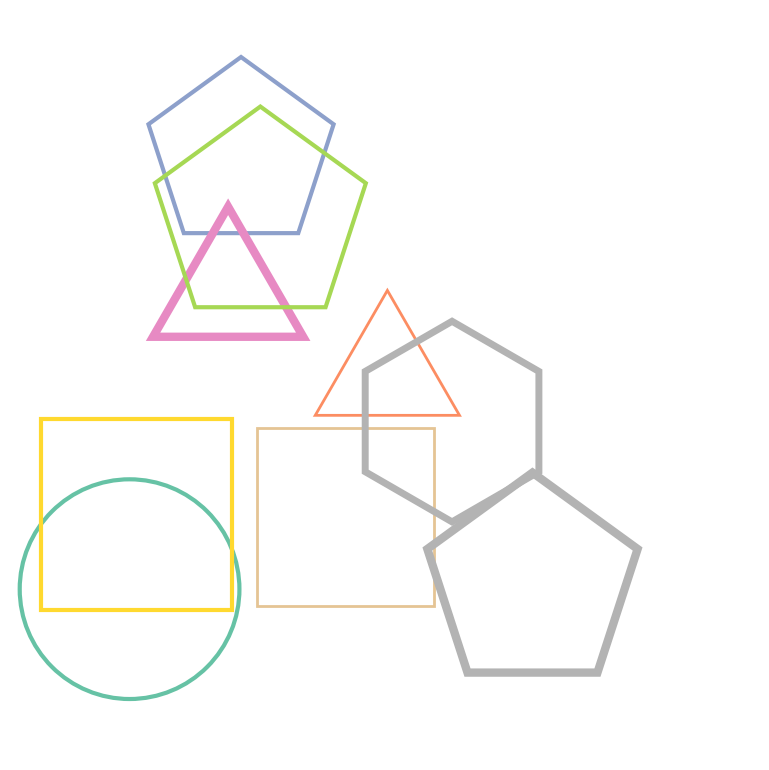[{"shape": "circle", "thickness": 1.5, "radius": 0.71, "center": [0.168, 0.235]}, {"shape": "triangle", "thickness": 1, "radius": 0.54, "center": [0.503, 0.515]}, {"shape": "pentagon", "thickness": 1.5, "radius": 0.63, "center": [0.313, 0.8]}, {"shape": "triangle", "thickness": 3, "radius": 0.56, "center": [0.296, 0.619]}, {"shape": "pentagon", "thickness": 1.5, "radius": 0.72, "center": [0.338, 0.718]}, {"shape": "square", "thickness": 1.5, "radius": 0.62, "center": [0.177, 0.332]}, {"shape": "square", "thickness": 1, "radius": 0.58, "center": [0.449, 0.328]}, {"shape": "pentagon", "thickness": 3, "radius": 0.72, "center": [0.692, 0.243]}, {"shape": "hexagon", "thickness": 2.5, "radius": 0.65, "center": [0.587, 0.452]}]